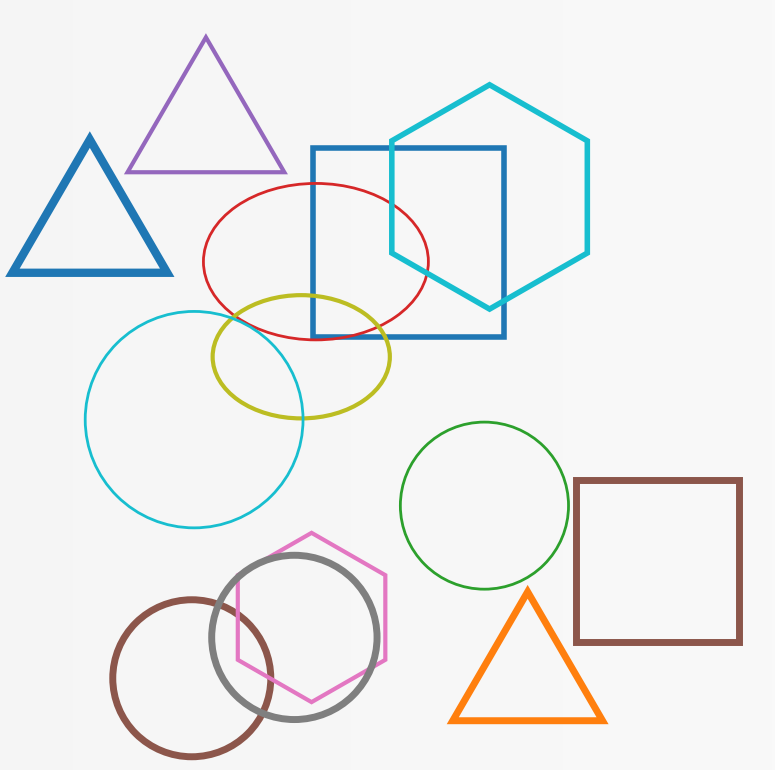[{"shape": "square", "thickness": 2, "radius": 0.61, "center": [0.527, 0.685]}, {"shape": "triangle", "thickness": 3, "radius": 0.58, "center": [0.116, 0.703]}, {"shape": "triangle", "thickness": 2.5, "radius": 0.56, "center": [0.681, 0.12]}, {"shape": "circle", "thickness": 1, "radius": 0.54, "center": [0.625, 0.343]}, {"shape": "oval", "thickness": 1, "radius": 0.73, "center": [0.408, 0.66]}, {"shape": "triangle", "thickness": 1.5, "radius": 0.58, "center": [0.266, 0.835]}, {"shape": "square", "thickness": 2.5, "radius": 0.53, "center": [0.848, 0.271]}, {"shape": "circle", "thickness": 2.5, "radius": 0.51, "center": [0.247, 0.119]}, {"shape": "hexagon", "thickness": 1.5, "radius": 0.55, "center": [0.402, 0.198]}, {"shape": "circle", "thickness": 2.5, "radius": 0.53, "center": [0.38, 0.172]}, {"shape": "oval", "thickness": 1.5, "radius": 0.57, "center": [0.389, 0.537]}, {"shape": "circle", "thickness": 1, "radius": 0.7, "center": [0.25, 0.455]}, {"shape": "hexagon", "thickness": 2, "radius": 0.73, "center": [0.632, 0.744]}]